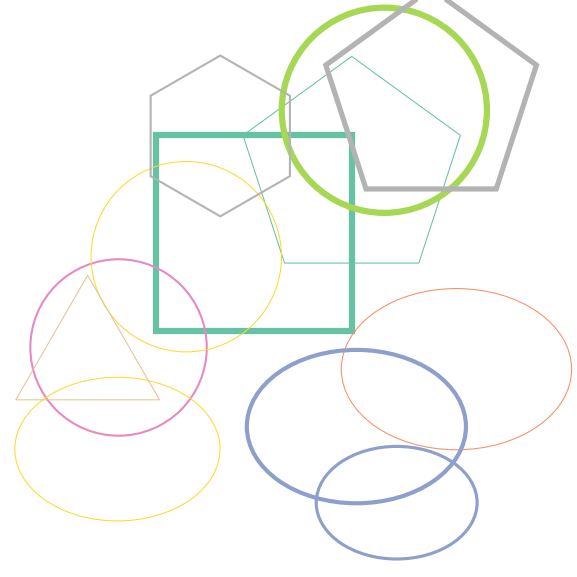[{"shape": "pentagon", "thickness": 0.5, "radius": 0.99, "center": [0.609, 0.704]}, {"shape": "square", "thickness": 3, "radius": 0.85, "center": [0.44, 0.596]}, {"shape": "oval", "thickness": 0.5, "radius": 1.0, "center": [0.79, 0.36]}, {"shape": "oval", "thickness": 2, "radius": 0.95, "center": [0.617, 0.26]}, {"shape": "oval", "thickness": 1.5, "radius": 0.7, "center": [0.687, 0.129]}, {"shape": "circle", "thickness": 1, "radius": 0.76, "center": [0.205, 0.397]}, {"shape": "circle", "thickness": 3, "radius": 0.89, "center": [0.666, 0.808]}, {"shape": "circle", "thickness": 0.5, "radius": 0.82, "center": [0.323, 0.555]}, {"shape": "oval", "thickness": 0.5, "radius": 0.89, "center": [0.203, 0.221]}, {"shape": "triangle", "thickness": 0.5, "radius": 0.72, "center": [0.152, 0.379]}, {"shape": "hexagon", "thickness": 1, "radius": 0.7, "center": [0.381, 0.764]}, {"shape": "pentagon", "thickness": 2.5, "radius": 0.96, "center": [0.747, 0.827]}]